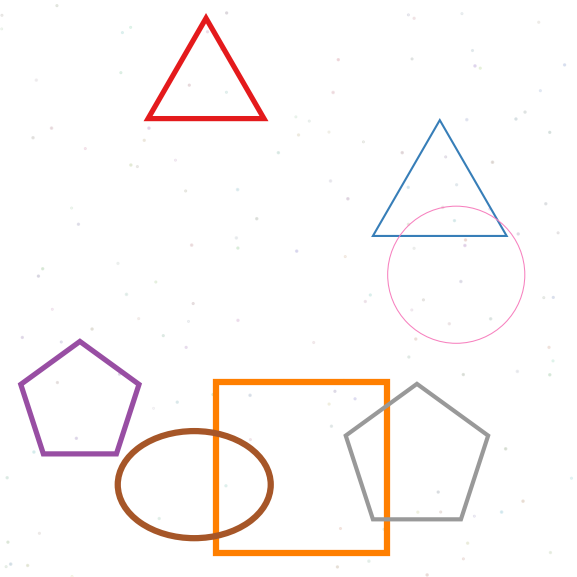[{"shape": "triangle", "thickness": 2.5, "radius": 0.58, "center": [0.357, 0.852]}, {"shape": "triangle", "thickness": 1, "radius": 0.67, "center": [0.762, 0.657]}, {"shape": "pentagon", "thickness": 2.5, "radius": 0.54, "center": [0.138, 0.3]}, {"shape": "square", "thickness": 3, "radius": 0.74, "center": [0.522, 0.189]}, {"shape": "oval", "thickness": 3, "radius": 0.66, "center": [0.336, 0.16]}, {"shape": "circle", "thickness": 0.5, "radius": 0.59, "center": [0.79, 0.523]}, {"shape": "pentagon", "thickness": 2, "radius": 0.65, "center": [0.722, 0.205]}]